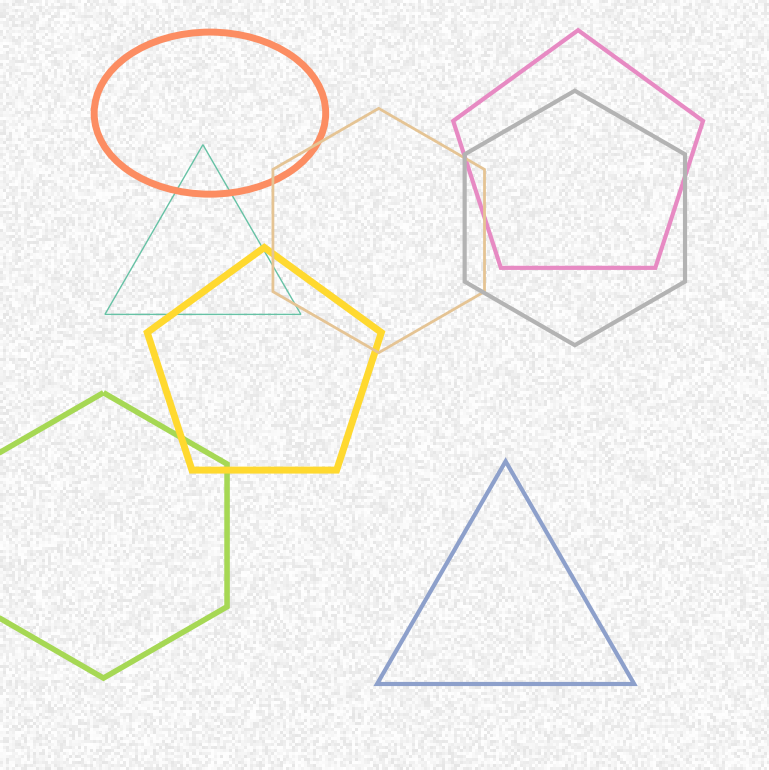[{"shape": "triangle", "thickness": 0.5, "radius": 0.73, "center": [0.264, 0.665]}, {"shape": "oval", "thickness": 2.5, "radius": 0.75, "center": [0.273, 0.853]}, {"shape": "triangle", "thickness": 1.5, "radius": 0.96, "center": [0.657, 0.208]}, {"shape": "pentagon", "thickness": 1.5, "radius": 0.85, "center": [0.751, 0.79]}, {"shape": "hexagon", "thickness": 2, "radius": 0.93, "center": [0.134, 0.305]}, {"shape": "pentagon", "thickness": 2.5, "radius": 0.8, "center": [0.343, 0.519]}, {"shape": "hexagon", "thickness": 1, "radius": 0.79, "center": [0.492, 0.701]}, {"shape": "hexagon", "thickness": 1.5, "radius": 0.83, "center": [0.747, 0.717]}]